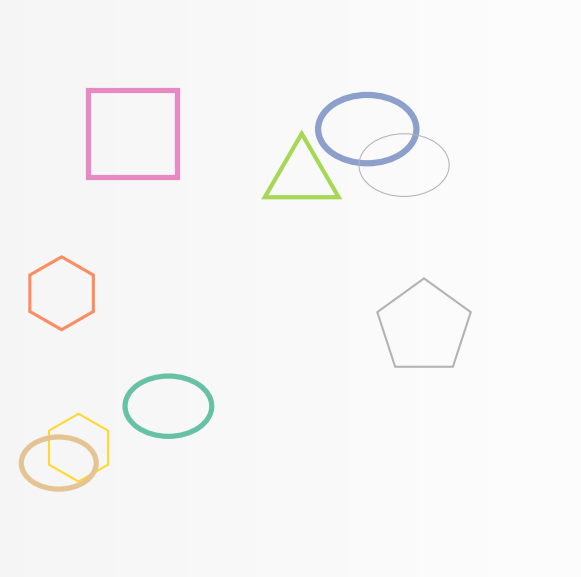[{"shape": "oval", "thickness": 2.5, "radius": 0.37, "center": [0.29, 0.296]}, {"shape": "hexagon", "thickness": 1.5, "radius": 0.32, "center": [0.106, 0.491]}, {"shape": "oval", "thickness": 3, "radius": 0.42, "center": [0.632, 0.776]}, {"shape": "square", "thickness": 2.5, "radius": 0.38, "center": [0.228, 0.768]}, {"shape": "triangle", "thickness": 2, "radius": 0.37, "center": [0.519, 0.694]}, {"shape": "hexagon", "thickness": 1, "radius": 0.29, "center": [0.135, 0.224]}, {"shape": "oval", "thickness": 2.5, "radius": 0.32, "center": [0.101, 0.197]}, {"shape": "pentagon", "thickness": 1, "radius": 0.42, "center": [0.73, 0.432]}, {"shape": "oval", "thickness": 0.5, "radius": 0.39, "center": [0.695, 0.713]}]